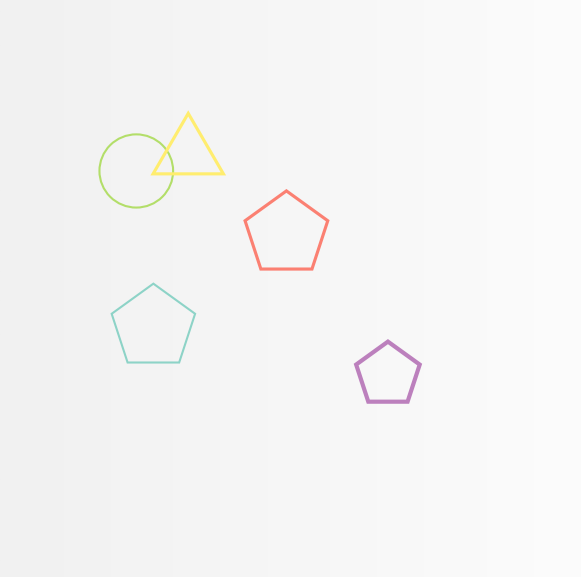[{"shape": "pentagon", "thickness": 1, "radius": 0.38, "center": [0.264, 0.432]}, {"shape": "pentagon", "thickness": 1.5, "radius": 0.37, "center": [0.493, 0.594]}, {"shape": "circle", "thickness": 1, "radius": 0.32, "center": [0.234, 0.703]}, {"shape": "pentagon", "thickness": 2, "radius": 0.29, "center": [0.667, 0.35]}, {"shape": "triangle", "thickness": 1.5, "radius": 0.35, "center": [0.324, 0.733]}]